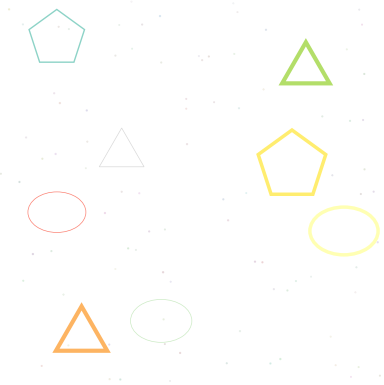[{"shape": "pentagon", "thickness": 1, "radius": 0.38, "center": [0.147, 0.9]}, {"shape": "oval", "thickness": 2.5, "radius": 0.44, "center": [0.893, 0.4]}, {"shape": "oval", "thickness": 0.5, "radius": 0.38, "center": [0.148, 0.449]}, {"shape": "triangle", "thickness": 3, "radius": 0.38, "center": [0.212, 0.127]}, {"shape": "triangle", "thickness": 3, "radius": 0.36, "center": [0.794, 0.819]}, {"shape": "triangle", "thickness": 0.5, "radius": 0.34, "center": [0.316, 0.6]}, {"shape": "oval", "thickness": 0.5, "radius": 0.4, "center": [0.419, 0.167]}, {"shape": "pentagon", "thickness": 2.5, "radius": 0.46, "center": [0.758, 0.57]}]